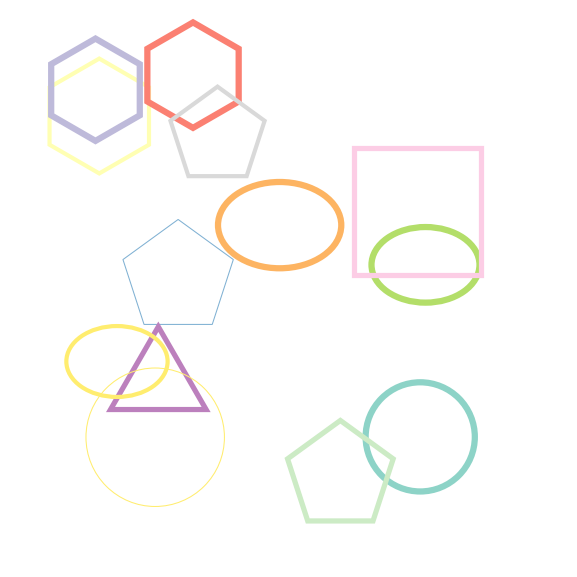[{"shape": "circle", "thickness": 3, "radius": 0.47, "center": [0.728, 0.243]}, {"shape": "hexagon", "thickness": 2, "radius": 0.5, "center": [0.172, 0.798]}, {"shape": "hexagon", "thickness": 3, "radius": 0.44, "center": [0.165, 0.844]}, {"shape": "hexagon", "thickness": 3, "radius": 0.46, "center": [0.334, 0.869]}, {"shape": "pentagon", "thickness": 0.5, "radius": 0.5, "center": [0.308, 0.519]}, {"shape": "oval", "thickness": 3, "radius": 0.53, "center": [0.484, 0.609]}, {"shape": "oval", "thickness": 3, "radius": 0.47, "center": [0.737, 0.541]}, {"shape": "square", "thickness": 2.5, "radius": 0.55, "center": [0.723, 0.633]}, {"shape": "pentagon", "thickness": 2, "radius": 0.43, "center": [0.377, 0.763]}, {"shape": "triangle", "thickness": 2.5, "radius": 0.48, "center": [0.274, 0.338]}, {"shape": "pentagon", "thickness": 2.5, "radius": 0.48, "center": [0.589, 0.175]}, {"shape": "circle", "thickness": 0.5, "radius": 0.6, "center": [0.269, 0.242]}, {"shape": "oval", "thickness": 2, "radius": 0.44, "center": [0.203, 0.373]}]